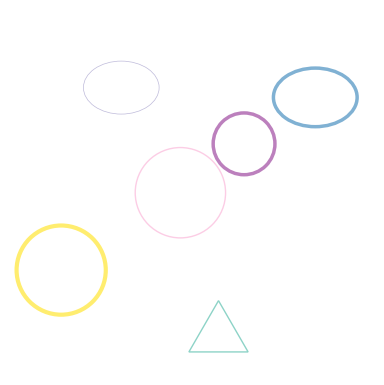[{"shape": "triangle", "thickness": 1, "radius": 0.44, "center": [0.568, 0.13]}, {"shape": "oval", "thickness": 0.5, "radius": 0.49, "center": [0.315, 0.772]}, {"shape": "oval", "thickness": 2.5, "radius": 0.54, "center": [0.819, 0.747]}, {"shape": "circle", "thickness": 1, "radius": 0.59, "center": [0.469, 0.499]}, {"shape": "circle", "thickness": 2.5, "radius": 0.4, "center": [0.634, 0.626]}, {"shape": "circle", "thickness": 3, "radius": 0.58, "center": [0.159, 0.298]}]